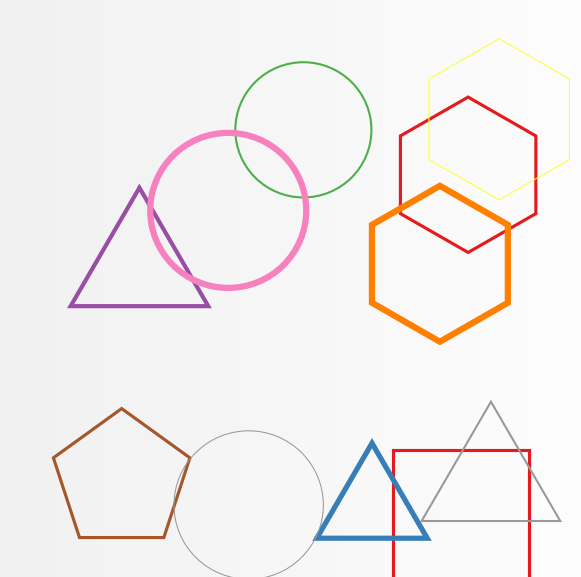[{"shape": "hexagon", "thickness": 1.5, "radius": 0.67, "center": [0.805, 0.696]}, {"shape": "square", "thickness": 1.5, "radius": 0.58, "center": [0.794, 0.103]}, {"shape": "triangle", "thickness": 2.5, "radius": 0.55, "center": [0.64, 0.122]}, {"shape": "circle", "thickness": 1, "radius": 0.59, "center": [0.522, 0.774]}, {"shape": "triangle", "thickness": 2, "radius": 0.68, "center": [0.24, 0.537]}, {"shape": "hexagon", "thickness": 3, "radius": 0.67, "center": [0.757, 0.542]}, {"shape": "hexagon", "thickness": 0.5, "radius": 0.7, "center": [0.859, 0.793]}, {"shape": "pentagon", "thickness": 1.5, "radius": 0.62, "center": [0.209, 0.168]}, {"shape": "circle", "thickness": 3, "radius": 0.67, "center": [0.393, 0.635]}, {"shape": "triangle", "thickness": 1, "radius": 0.69, "center": [0.845, 0.166]}, {"shape": "circle", "thickness": 0.5, "radius": 0.64, "center": [0.428, 0.125]}]